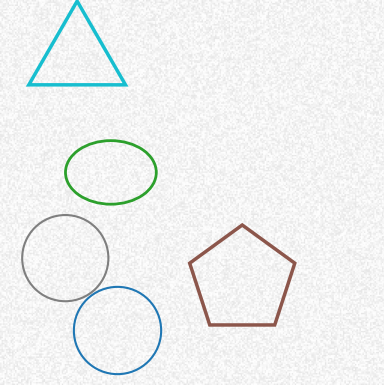[{"shape": "circle", "thickness": 1.5, "radius": 0.57, "center": [0.305, 0.142]}, {"shape": "oval", "thickness": 2, "radius": 0.59, "center": [0.288, 0.552]}, {"shape": "pentagon", "thickness": 2.5, "radius": 0.72, "center": [0.629, 0.272]}, {"shape": "circle", "thickness": 1.5, "radius": 0.56, "center": [0.17, 0.33]}, {"shape": "triangle", "thickness": 2.5, "radius": 0.72, "center": [0.2, 0.852]}]